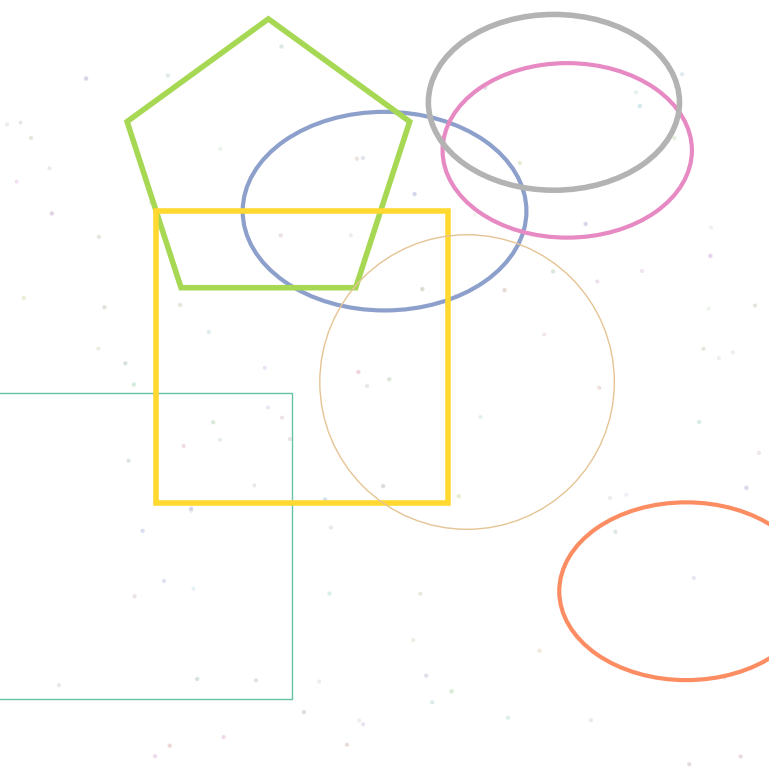[{"shape": "square", "thickness": 0.5, "radius": 1.0, "center": [0.18, 0.291]}, {"shape": "oval", "thickness": 1.5, "radius": 0.82, "center": [0.891, 0.232]}, {"shape": "oval", "thickness": 1.5, "radius": 0.92, "center": [0.499, 0.726]}, {"shape": "oval", "thickness": 1.5, "radius": 0.81, "center": [0.737, 0.805]}, {"shape": "pentagon", "thickness": 2, "radius": 0.96, "center": [0.349, 0.782]}, {"shape": "square", "thickness": 2, "radius": 0.95, "center": [0.392, 0.536]}, {"shape": "circle", "thickness": 0.5, "radius": 0.96, "center": [0.607, 0.504]}, {"shape": "oval", "thickness": 2, "radius": 0.82, "center": [0.719, 0.867]}]